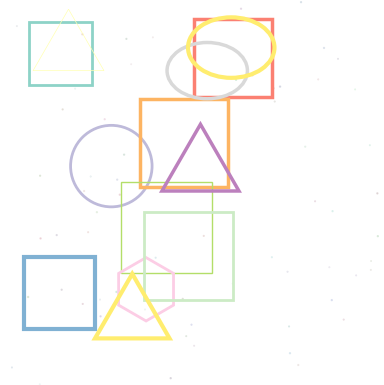[{"shape": "square", "thickness": 2, "radius": 0.41, "center": [0.158, 0.862]}, {"shape": "triangle", "thickness": 0.5, "radius": 0.53, "center": [0.178, 0.87]}, {"shape": "circle", "thickness": 2, "radius": 0.53, "center": [0.289, 0.569]}, {"shape": "square", "thickness": 2.5, "radius": 0.51, "center": [0.606, 0.849]}, {"shape": "square", "thickness": 3, "radius": 0.46, "center": [0.154, 0.239]}, {"shape": "square", "thickness": 2.5, "radius": 0.57, "center": [0.478, 0.628]}, {"shape": "square", "thickness": 1, "radius": 0.59, "center": [0.433, 0.41]}, {"shape": "hexagon", "thickness": 2, "radius": 0.41, "center": [0.379, 0.249]}, {"shape": "oval", "thickness": 2.5, "radius": 0.52, "center": [0.538, 0.817]}, {"shape": "triangle", "thickness": 2.5, "radius": 0.58, "center": [0.521, 0.562]}, {"shape": "square", "thickness": 2, "radius": 0.58, "center": [0.49, 0.335]}, {"shape": "oval", "thickness": 3, "radius": 0.56, "center": [0.601, 0.876]}, {"shape": "triangle", "thickness": 3, "radius": 0.56, "center": [0.344, 0.177]}]